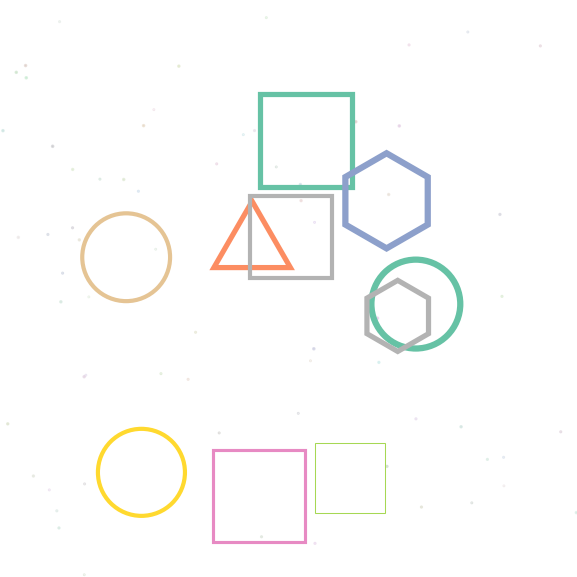[{"shape": "circle", "thickness": 3, "radius": 0.38, "center": [0.72, 0.473]}, {"shape": "square", "thickness": 2.5, "radius": 0.4, "center": [0.53, 0.756]}, {"shape": "triangle", "thickness": 2.5, "radius": 0.38, "center": [0.437, 0.574]}, {"shape": "hexagon", "thickness": 3, "radius": 0.41, "center": [0.669, 0.651]}, {"shape": "square", "thickness": 1.5, "radius": 0.4, "center": [0.449, 0.14]}, {"shape": "square", "thickness": 0.5, "radius": 0.3, "center": [0.606, 0.172]}, {"shape": "circle", "thickness": 2, "radius": 0.38, "center": [0.245, 0.181]}, {"shape": "circle", "thickness": 2, "radius": 0.38, "center": [0.218, 0.554]}, {"shape": "hexagon", "thickness": 2.5, "radius": 0.31, "center": [0.689, 0.452]}, {"shape": "square", "thickness": 2, "radius": 0.36, "center": [0.504, 0.588]}]